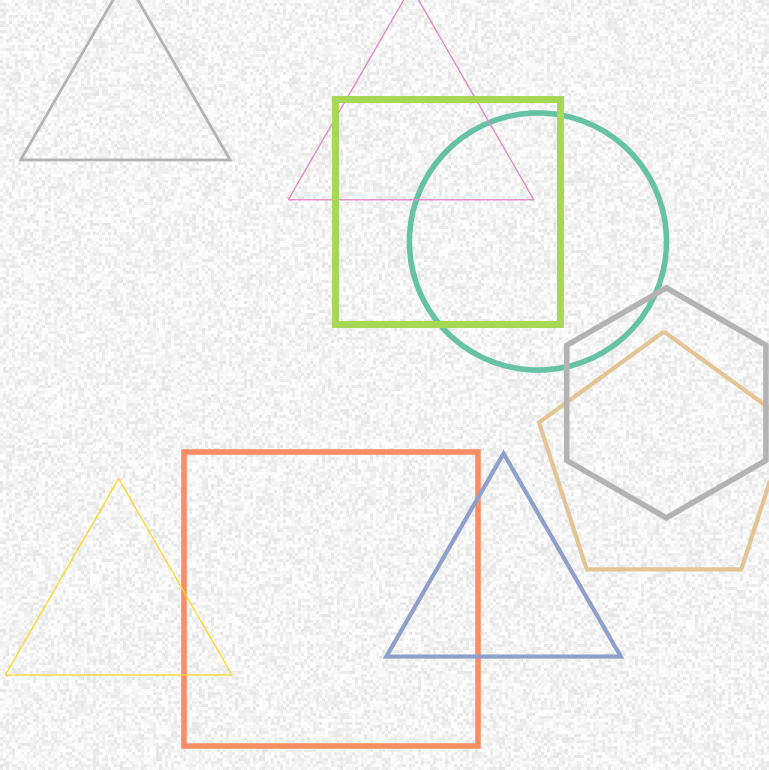[{"shape": "circle", "thickness": 2, "radius": 0.83, "center": [0.699, 0.686]}, {"shape": "square", "thickness": 2, "radius": 0.95, "center": [0.43, 0.222]}, {"shape": "triangle", "thickness": 1.5, "radius": 0.88, "center": [0.654, 0.235]}, {"shape": "triangle", "thickness": 0.5, "radius": 0.92, "center": [0.534, 0.833]}, {"shape": "square", "thickness": 2.5, "radius": 0.73, "center": [0.581, 0.726]}, {"shape": "triangle", "thickness": 0.5, "radius": 0.85, "center": [0.154, 0.208]}, {"shape": "pentagon", "thickness": 1.5, "radius": 0.85, "center": [0.862, 0.399]}, {"shape": "triangle", "thickness": 1, "radius": 0.79, "center": [0.163, 0.871]}, {"shape": "hexagon", "thickness": 2, "radius": 0.75, "center": [0.865, 0.477]}]